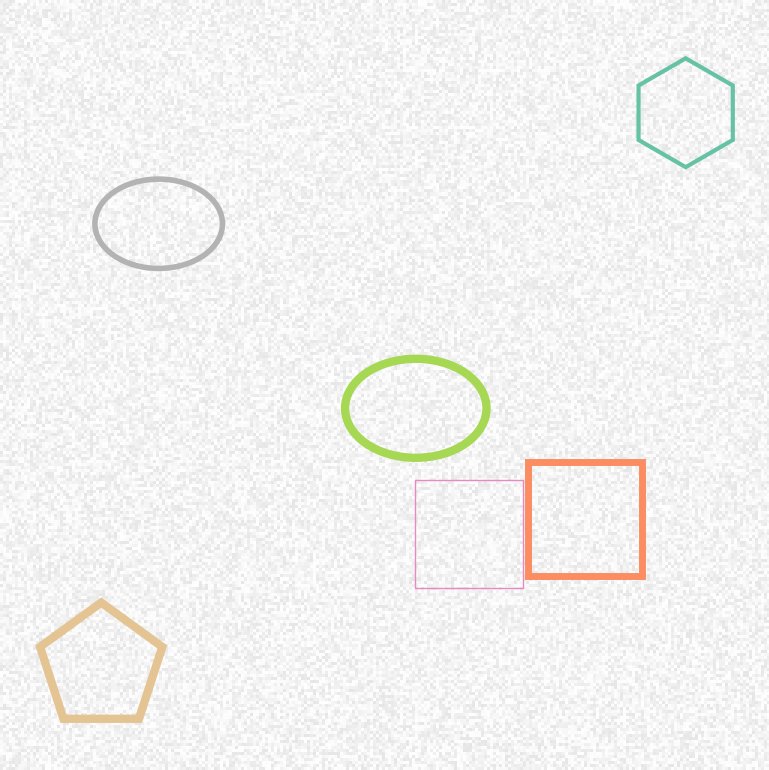[{"shape": "hexagon", "thickness": 1.5, "radius": 0.35, "center": [0.89, 0.854]}, {"shape": "square", "thickness": 2.5, "radius": 0.37, "center": [0.76, 0.326]}, {"shape": "square", "thickness": 0.5, "radius": 0.35, "center": [0.609, 0.307]}, {"shape": "oval", "thickness": 3, "radius": 0.46, "center": [0.54, 0.47]}, {"shape": "pentagon", "thickness": 3, "radius": 0.42, "center": [0.131, 0.134]}, {"shape": "oval", "thickness": 2, "radius": 0.41, "center": [0.206, 0.709]}]